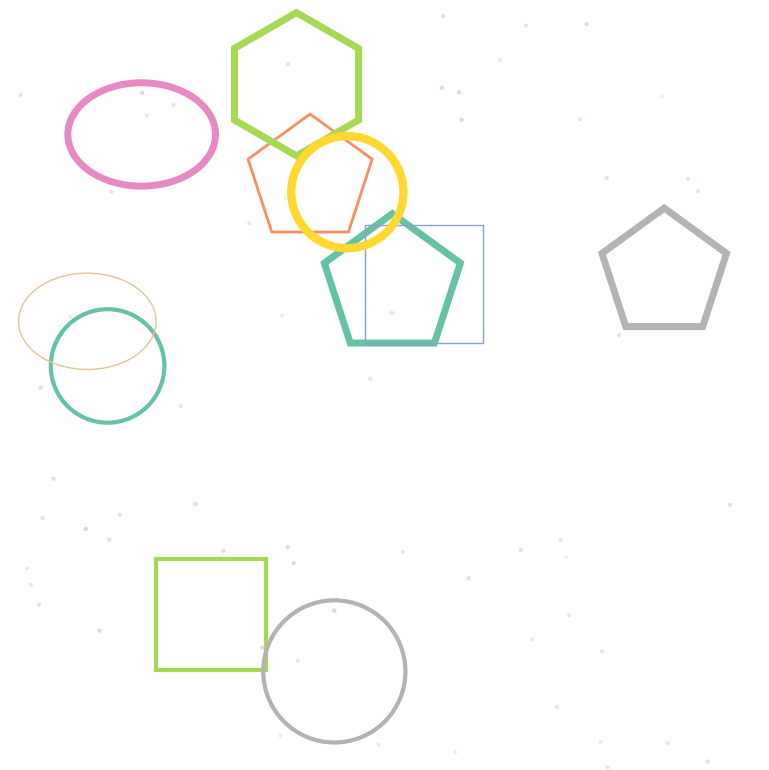[{"shape": "circle", "thickness": 1.5, "radius": 0.37, "center": [0.14, 0.525]}, {"shape": "pentagon", "thickness": 2.5, "radius": 0.46, "center": [0.51, 0.63]}, {"shape": "pentagon", "thickness": 1, "radius": 0.42, "center": [0.403, 0.767]}, {"shape": "square", "thickness": 0.5, "radius": 0.38, "center": [0.551, 0.632]}, {"shape": "oval", "thickness": 2.5, "radius": 0.48, "center": [0.184, 0.825]}, {"shape": "square", "thickness": 1.5, "radius": 0.36, "center": [0.274, 0.202]}, {"shape": "hexagon", "thickness": 2.5, "radius": 0.47, "center": [0.385, 0.891]}, {"shape": "circle", "thickness": 3, "radius": 0.36, "center": [0.451, 0.751]}, {"shape": "oval", "thickness": 0.5, "radius": 0.45, "center": [0.113, 0.583]}, {"shape": "circle", "thickness": 1.5, "radius": 0.46, "center": [0.434, 0.128]}, {"shape": "pentagon", "thickness": 2.5, "radius": 0.43, "center": [0.863, 0.645]}]